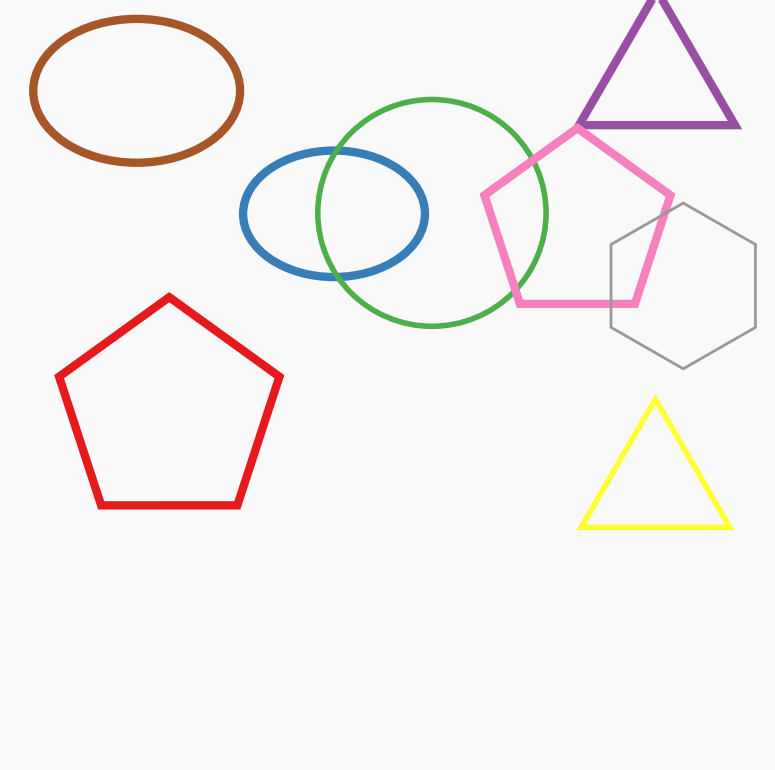[{"shape": "pentagon", "thickness": 3, "radius": 0.75, "center": [0.218, 0.465]}, {"shape": "oval", "thickness": 3, "radius": 0.59, "center": [0.431, 0.722]}, {"shape": "circle", "thickness": 2, "radius": 0.74, "center": [0.557, 0.724]}, {"shape": "triangle", "thickness": 3, "radius": 0.58, "center": [0.848, 0.896]}, {"shape": "triangle", "thickness": 2, "radius": 0.55, "center": [0.846, 0.37]}, {"shape": "oval", "thickness": 3, "radius": 0.67, "center": [0.176, 0.882]}, {"shape": "pentagon", "thickness": 3, "radius": 0.63, "center": [0.745, 0.707]}, {"shape": "hexagon", "thickness": 1, "radius": 0.54, "center": [0.882, 0.629]}]